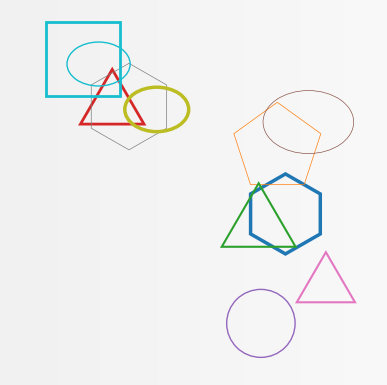[{"shape": "hexagon", "thickness": 2.5, "radius": 0.52, "center": [0.737, 0.444]}, {"shape": "pentagon", "thickness": 0.5, "radius": 0.59, "center": [0.716, 0.616]}, {"shape": "triangle", "thickness": 1.5, "radius": 0.55, "center": [0.668, 0.414]}, {"shape": "triangle", "thickness": 2, "radius": 0.47, "center": [0.29, 0.725]}, {"shape": "circle", "thickness": 1, "radius": 0.44, "center": [0.673, 0.16]}, {"shape": "oval", "thickness": 0.5, "radius": 0.58, "center": [0.796, 0.683]}, {"shape": "triangle", "thickness": 1.5, "radius": 0.43, "center": [0.841, 0.258]}, {"shape": "hexagon", "thickness": 0.5, "radius": 0.56, "center": [0.333, 0.723]}, {"shape": "oval", "thickness": 2.5, "radius": 0.41, "center": [0.405, 0.716]}, {"shape": "oval", "thickness": 1, "radius": 0.41, "center": [0.254, 0.834]}, {"shape": "square", "thickness": 2, "radius": 0.48, "center": [0.214, 0.847]}]